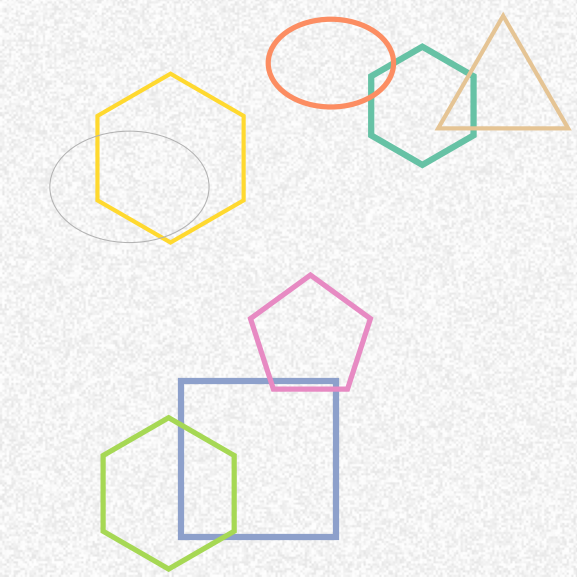[{"shape": "hexagon", "thickness": 3, "radius": 0.51, "center": [0.731, 0.816]}, {"shape": "oval", "thickness": 2.5, "radius": 0.54, "center": [0.573, 0.89]}, {"shape": "square", "thickness": 3, "radius": 0.68, "center": [0.448, 0.204]}, {"shape": "pentagon", "thickness": 2.5, "radius": 0.55, "center": [0.538, 0.414]}, {"shape": "hexagon", "thickness": 2.5, "radius": 0.66, "center": [0.292, 0.145]}, {"shape": "hexagon", "thickness": 2, "radius": 0.73, "center": [0.295, 0.725]}, {"shape": "triangle", "thickness": 2, "radius": 0.65, "center": [0.871, 0.842]}, {"shape": "oval", "thickness": 0.5, "radius": 0.69, "center": [0.224, 0.676]}]